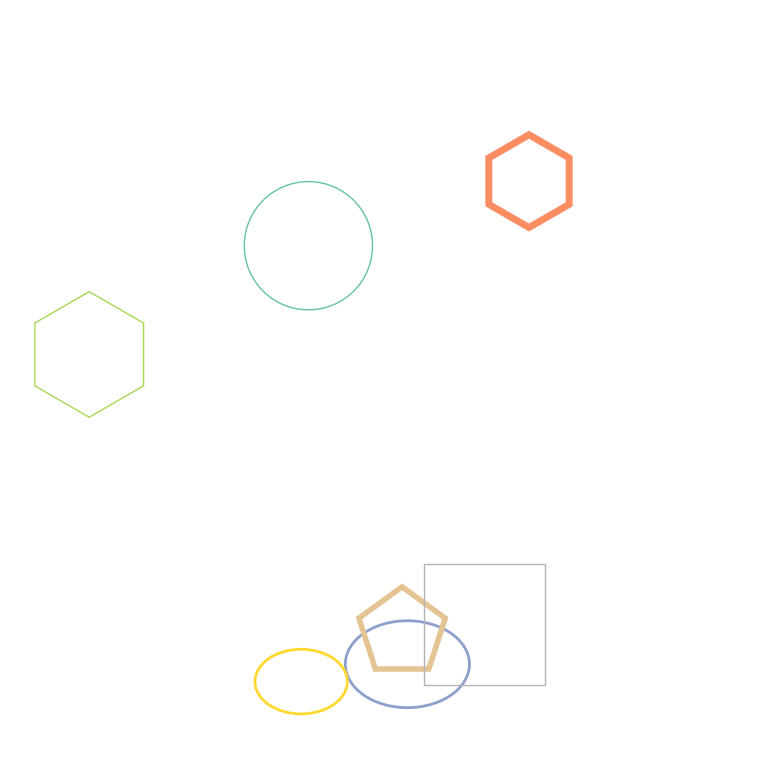[{"shape": "circle", "thickness": 0.5, "radius": 0.42, "center": [0.401, 0.681]}, {"shape": "hexagon", "thickness": 2.5, "radius": 0.3, "center": [0.687, 0.765]}, {"shape": "oval", "thickness": 1, "radius": 0.4, "center": [0.529, 0.137]}, {"shape": "hexagon", "thickness": 0.5, "radius": 0.41, "center": [0.116, 0.54]}, {"shape": "oval", "thickness": 1, "radius": 0.3, "center": [0.391, 0.115]}, {"shape": "pentagon", "thickness": 2, "radius": 0.29, "center": [0.522, 0.179]}, {"shape": "square", "thickness": 0.5, "radius": 0.39, "center": [0.63, 0.189]}]